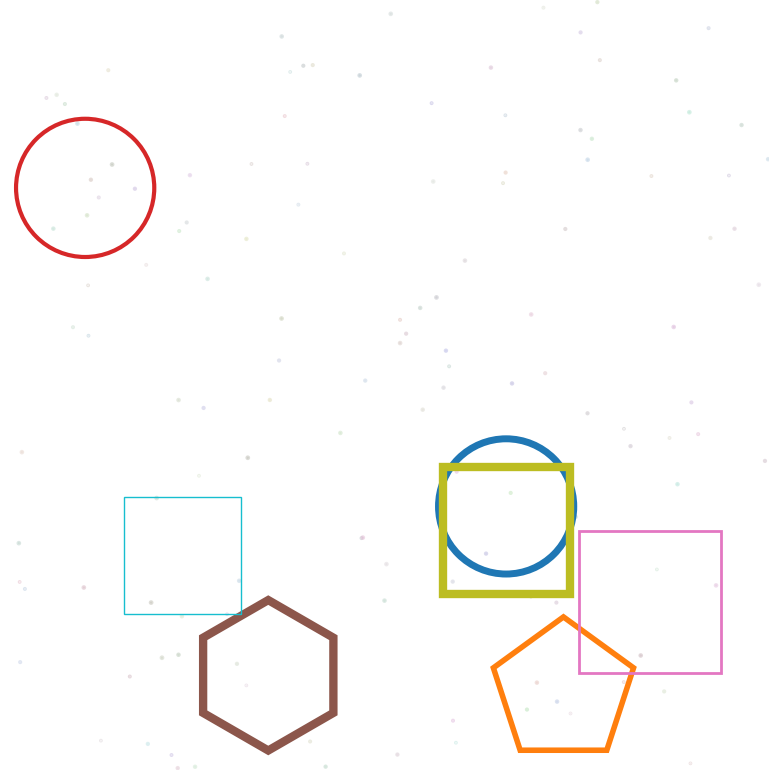[{"shape": "circle", "thickness": 2.5, "radius": 0.44, "center": [0.657, 0.342]}, {"shape": "pentagon", "thickness": 2, "radius": 0.48, "center": [0.732, 0.103]}, {"shape": "circle", "thickness": 1.5, "radius": 0.45, "center": [0.111, 0.756]}, {"shape": "hexagon", "thickness": 3, "radius": 0.49, "center": [0.348, 0.123]}, {"shape": "square", "thickness": 1, "radius": 0.46, "center": [0.844, 0.218]}, {"shape": "square", "thickness": 3, "radius": 0.41, "center": [0.658, 0.311]}, {"shape": "square", "thickness": 0.5, "radius": 0.38, "center": [0.237, 0.278]}]